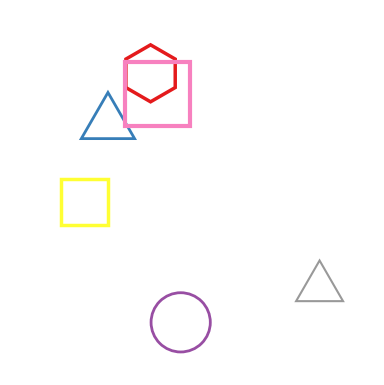[{"shape": "hexagon", "thickness": 2.5, "radius": 0.37, "center": [0.391, 0.81]}, {"shape": "triangle", "thickness": 2, "radius": 0.4, "center": [0.28, 0.68]}, {"shape": "circle", "thickness": 2, "radius": 0.38, "center": [0.469, 0.163]}, {"shape": "square", "thickness": 2.5, "radius": 0.3, "center": [0.219, 0.475]}, {"shape": "square", "thickness": 3, "radius": 0.42, "center": [0.409, 0.756]}, {"shape": "triangle", "thickness": 1.5, "radius": 0.35, "center": [0.83, 0.253]}]